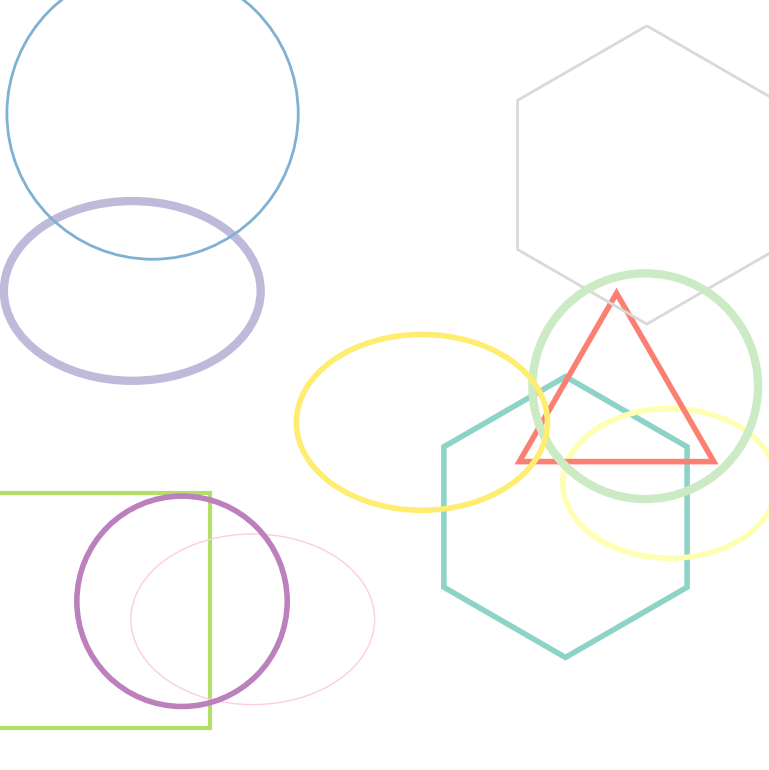[{"shape": "hexagon", "thickness": 2, "radius": 0.91, "center": [0.734, 0.329]}, {"shape": "oval", "thickness": 2, "radius": 0.69, "center": [0.87, 0.372]}, {"shape": "oval", "thickness": 3, "radius": 0.83, "center": [0.172, 0.622]}, {"shape": "triangle", "thickness": 2, "radius": 0.73, "center": [0.801, 0.473]}, {"shape": "circle", "thickness": 1, "radius": 0.95, "center": [0.198, 0.852]}, {"shape": "square", "thickness": 1.5, "radius": 0.76, "center": [0.12, 0.207]}, {"shape": "oval", "thickness": 0.5, "radius": 0.79, "center": [0.328, 0.196]}, {"shape": "hexagon", "thickness": 1, "radius": 0.97, "center": [0.84, 0.773]}, {"shape": "circle", "thickness": 2, "radius": 0.68, "center": [0.236, 0.219]}, {"shape": "circle", "thickness": 3, "radius": 0.73, "center": [0.838, 0.498]}, {"shape": "oval", "thickness": 2, "radius": 0.82, "center": [0.548, 0.451]}]